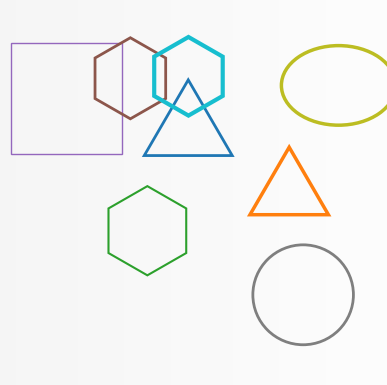[{"shape": "triangle", "thickness": 2, "radius": 0.66, "center": [0.486, 0.661]}, {"shape": "triangle", "thickness": 2.5, "radius": 0.58, "center": [0.746, 0.501]}, {"shape": "hexagon", "thickness": 1.5, "radius": 0.58, "center": [0.38, 0.401]}, {"shape": "square", "thickness": 1, "radius": 0.72, "center": [0.173, 0.744]}, {"shape": "hexagon", "thickness": 2, "radius": 0.53, "center": [0.336, 0.797]}, {"shape": "circle", "thickness": 2, "radius": 0.65, "center": [0.782, 0.234]}, {"shape": "oval", "thickness": 2.5, "radius": 0.74, "center": [0.874, 0.778]}, {"shape": "hexagon", "thickness": 3, "radius": 0.51, "center": [0.486, 0.802]}]